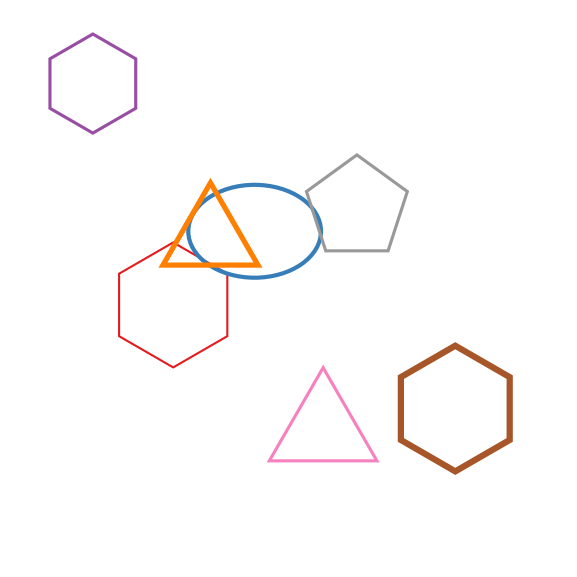[{"shape": "hexagon", "thickness": 1, "radius": 0.54, "center": [0.3, 0.471]}, {"shape": "oval", "thickness": 2, "radius": 0.57, "center": [0.441, 0.599]}, {"shape": "hexagon", "thickness": 1.5, "radius": 0.43, "center": [0.161, 0.854]}, {"shape": "triangle", "thickness": 2.5, "radius": 0.47, "center": [0.364, 0.588]}, {"shape": "hexagon", "thickness": 3, "radius": 0.54, "center": [0.788, 0.292]}, {"shape": "triangle", "thickness": 1.5, "radius": 0.54, "center": [0.56, 0.255]}, {"shape": "pentagon", "thickness": 1.5, "radius": 0.46, "center": [0.618, 0.639]}]